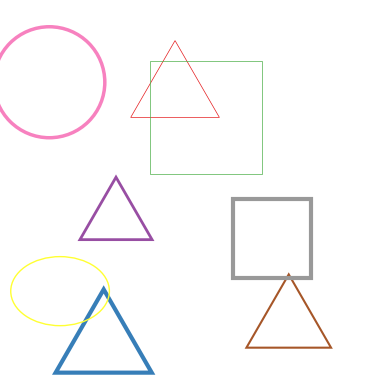[{"shape": "triangle", "thickness": 0.5, "radius": 0.67, "center": [0.455, 0.762]}, {"shape": "triangle", "thickness": 3, "radius": 0.72, "center": [0.269, 0.104]}, {"shape": "square", "thickness": 0.5, "radius": 0.73, "center": [0.536, 0.695]}, {"shape": "triangle", "thickness": 2, "radius": 0.54, "center": [0.301, 0.432]}, {"shape": "oval", "thickness": 1, "radius": 0.64, "center": [0.156, 0.244]}, {"shape": "triangle", "thickness": 1.5, "radius": 0.63, "center": [0.75, 0.16]}, {"shape": "circle", "thickness": 2.5, "radius": 0.72, "center": [0.128, 0.786]}, {"shape": "square", "thickness": 3, "radius": 0.51, "center": [0.706, 0.381]}]